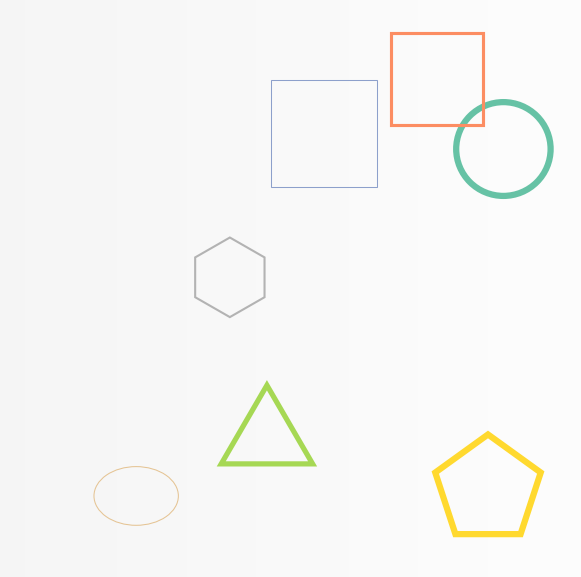[{"shape": "circle", "thickness": 3, "radius": 0.41, "center": [0.866, 0.741]}, {"shape": "square", "thickness": 1.5, "radius": 0.4, "center": [0.752, 0.862]}, {"shape": "square", "thickness": 0.5, "radius": 0.46, "center": [0.557, 0.768]}, {"shape": "triangle", "thickness": 2.5, "radius": 0.45, "center": [0.459, 0.241]}, {"shape": "pentagon", "thickness": 3, "radius": 0.48, "center": [0.84, 0.151]}, {"shape": "oval", "thickness": 0.5, "radius": 0.36, "center": [0.234, 0.14]}, {"shape": "hexagon", "thickness": 1, "radius": 0.34, "center": [0.395, 0.519]}]